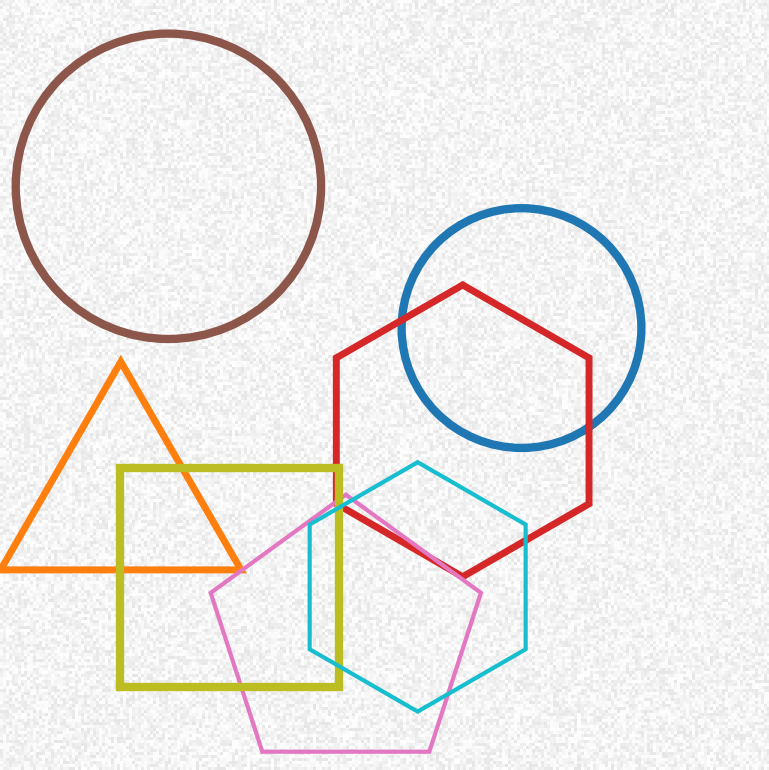[{"shape": "circle", "thickness": 3, "radius": 0.78, "center": [0.677, 0.574]}, {"shape": "triangle", "thickness": 2.5, "radius": 0.9, "center": [0.157, 0.35]}, {"shape": "hexagon", "thickness": 2.5, "radius": 0.95, "center": [0.601, 0.44]}, {"shape": "circle", "thickness": 3, "radius": 0.99, "center": [0.219, 0.758]}, {"shape": "pentagon", "thickness": 1.5, "radius": 0.92, "center": [0.449, 0.173]}, {"shape": "square", "thickness": 3, "radius": 0.71, "center": [0.299, 0.25]}, {"shape": "hexagon", "thickness": 1.5, "radius": 0.81, "center": [0.542, 0.238]}]